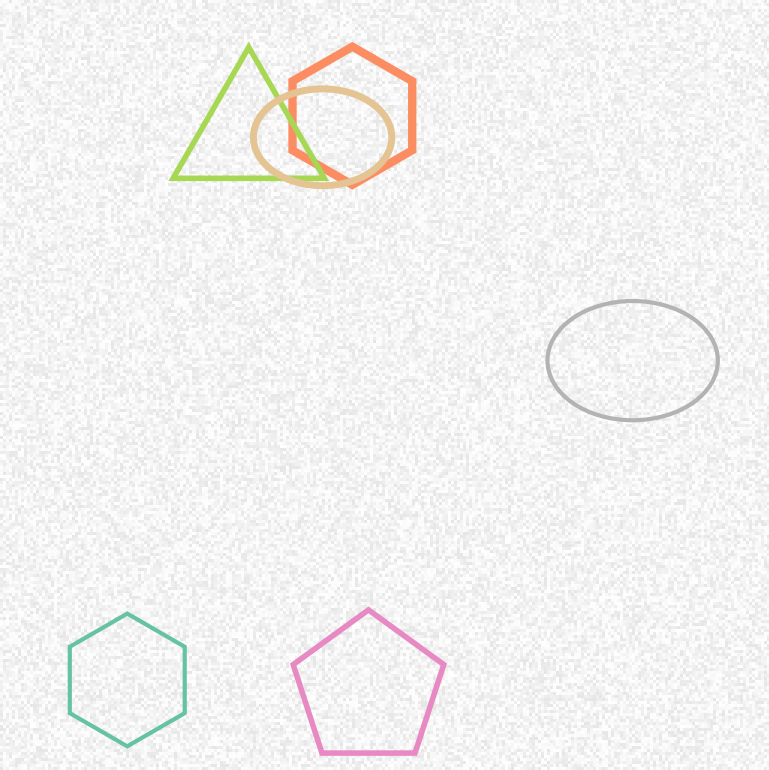[{"shape": "hexagon", "thickness": 1.5, "radius": 0.43, "center": [0.165, 0.117]}, {"shape": "hexagon", "thickness": 3, "radius": 0.45, "center": [0.458, 0.85]}, {"shape": "pentagon", "thickness": 2, "radius": 0.51, "center": [0.479, 0.105]}, {"shape": "triangle", "thickness": 2, "radius": 0.57, "center": [0.323, 0.825]}, {"shape": "oval", "thickness": 2.5, "radius": 0.45, "center": [0.419, 0.822]}, {"shape": "oval", "thickness": 1.5, "radius": 0.55, "center": [0.822, 0.532]}]